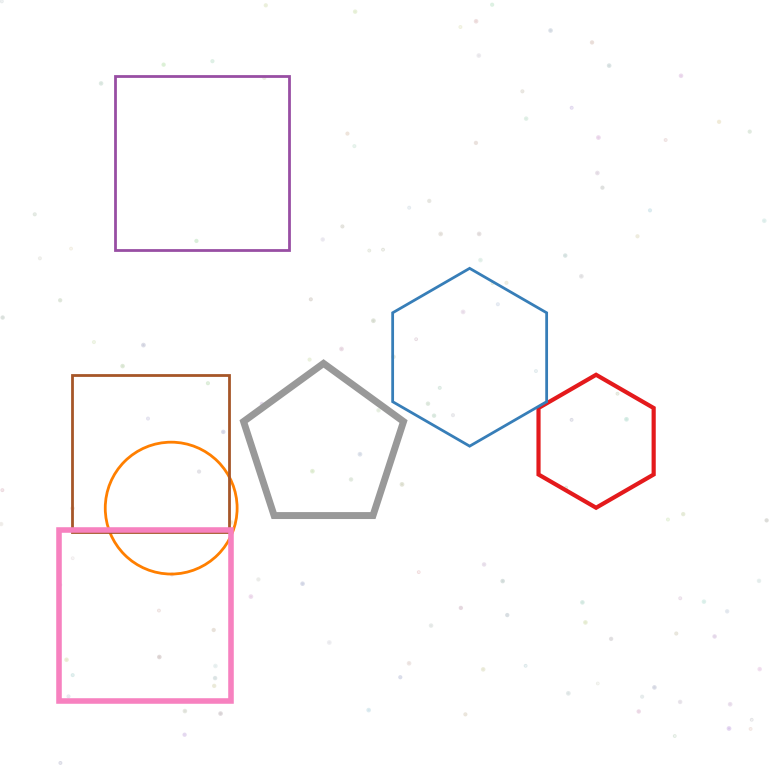[{"shape": "hexagon", "thickness": 1.5, "radius": 0.43, "center": [0.774, 0.427]}, {"shape": "hexagon", "thickness": 1, "radius": 0.58, "center": [0.61, 0.536]}, {"shape": "square", "thickness": 1, "radius": 0.56, "center": [0.262, 0.788]}, {"shape": "circle", "thickness": 1, "radius": 0.43, "center": [0.222, 0.34]}, {"shape": "square", "thickness": 1, "radius": 0.51, "center": [0.195, 0.411]}, {"shape": "square", "thickness": 2, "radius": 0.56, "center": [0.188, 0.201]}, {"shape": "pentagon", "thickness": 2.5, "radius": 0.55, "center": [0.42, 0.419]}]